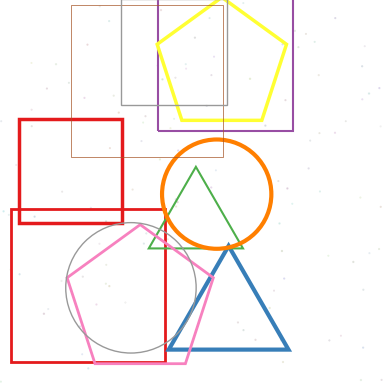[{"shape": "square", "thickness": 2, "radius": 1.0, "center": [0.228, 0.258]}, {"shape": "square", "thickness": 2.5, "radius": 0.67, "center": [0.183, 0.555]}, {"shape": "triangle", "thickness": 3, "radius": 0.9, "center": [0.594, 0.182]}, {"shape": "triangle", "thickness": 1.5, "radius": 0.71, "center": [0.509, 0.425]}, {"shape": "square", "thickness": 1.5, "radius": 0.87, "center": [0.586, 0.835]}, {"shape": "circle", "thickness": 3, "radius": 0.71, "center": [0.563, 0.496]}, {"shape": "pentagon", "thickness": 2.5, "radius": 0.88, "center": [0.576, 0.83]}, {"shape": "square", "thickness": 0.5, "radius": 0.99, "center": [0.383, 0.79]}, {"shape": "pentagon", "thickness": 2, "radius": 1.0, "center": [0.364, 0.217]}, {"shape": "circle", "thickness": 1, "radius": 0.85, "center": [0.34, 0.252]}, {"shape": "square", "thickness": 1, "radius": 0.69, "center": [0.452, 0.865]}]